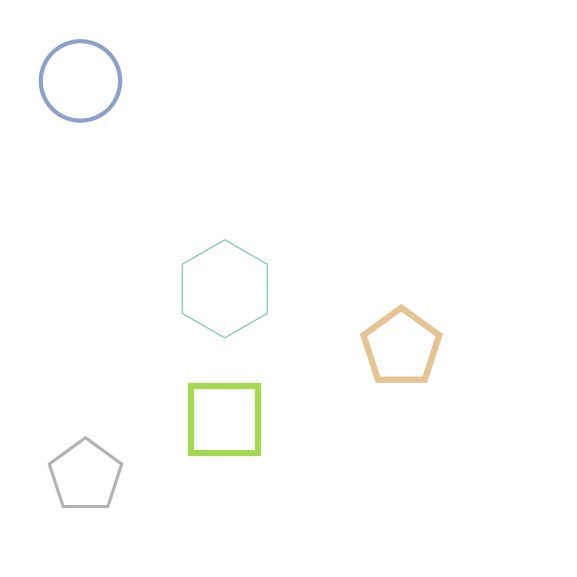[{"shape": "hexagon", "thickness": 0.5, "radius": 0.42, "center": [0.389, 0.499]}, {"shape": "circle", "thickness": 2, "radius": 0.34, "center": [0.139, 0.859]}, {"shape": "square", "thickness": 3, "radius": 0.29, "center": [0.389, 0.272]}, {"shape": "pentagon", "thickness": 3, "radius": 0.34, "center": [0.695, 0.397]}, {"shape": "pentagon", "thickness": 1.5, "radius": 0.33, "center": [0.148, 0.175]}]